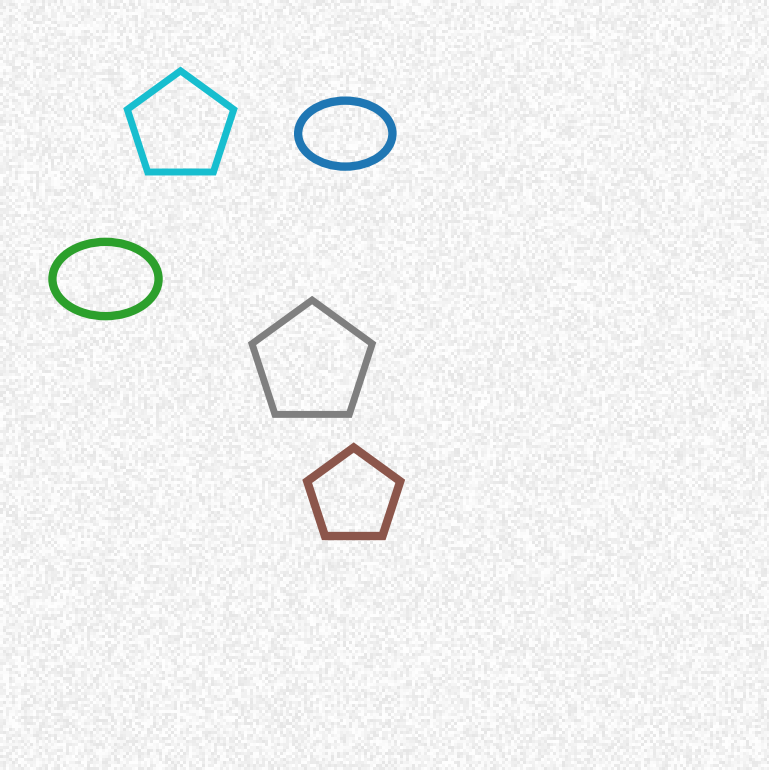[{"shape": "oval", "thickness": 3, "radius": 0.31, "center": [0.448, 0.826]}, {"shape": "oval", "thickness": 3, "radius": 0.34, "center": [0.137, 0.638]}, {"shape": "pentagon", "thickness": 3, "radius": 0.32, "center": [0.459, 0.355]}, {"shape": "pentagon", "thickness": 2.5, "radius": 0.41, "center": [0.405, 0.528]}, {"shape": "pentagon", "thickness": 2.5, "radius": 0.36, "center": [0.234, 0.835]}]